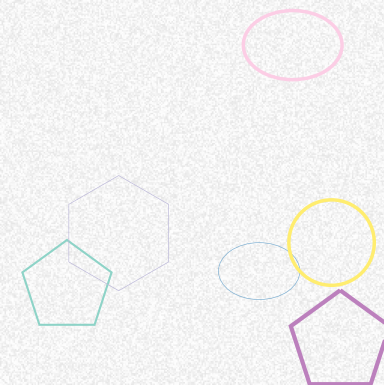[{"shape": "pentagon", "thickness": 1.5, "radius": 0.61, "center": [0.174, 0.255]}, {"shape": "hexagon", "thickness": 0.5, "radius": 0.75, "center": [0.308, 0.394]}, {"shape": "oval", "thickness": 0.5, "radius": 0.53, "center": [0.673, 0.296]}, {"shape": "oval", "thickness": 2.5, "radius": 0.64, "center": [0.76, 0.883]}, {"shape": "pentagon", "thickness": 3, "radius": 0.67, "center": [0.884, 0.111]}, {"shape": "circle", "thickness": 2.5, "radius": 0.55, "center": [0.861, 0.37]}]